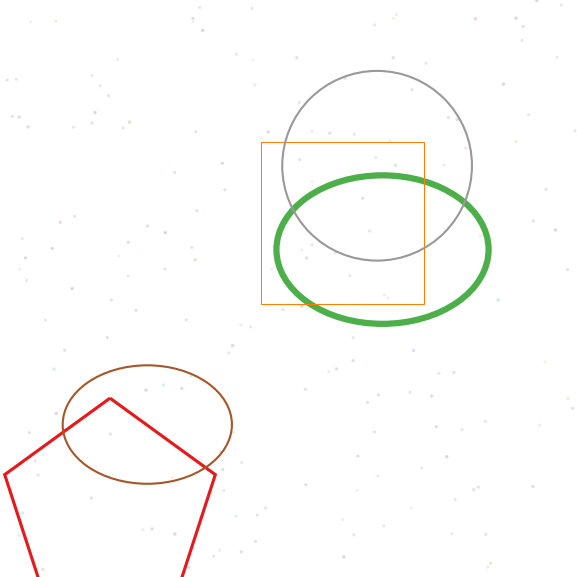[{"shape": "pentagon", "thickness": 1.5, "radius": 0.96, "center": [0.191, 0.118]}, {"shape": "oval", "thickness": 3, "radius": 0.92, "center": [0.662, 0.567]}, {"shape": "square", "thickness": 0.5, "radius": 0.7, "center": [0.593, 0.613]}, {"shape": "oval", "thickness": 1, "radius": 0.73, "center": [0.255, 0.264]}, {"shape": "circle", "thickness": 1, "radius": 0.82, "center": [0.653, 0.712]}]